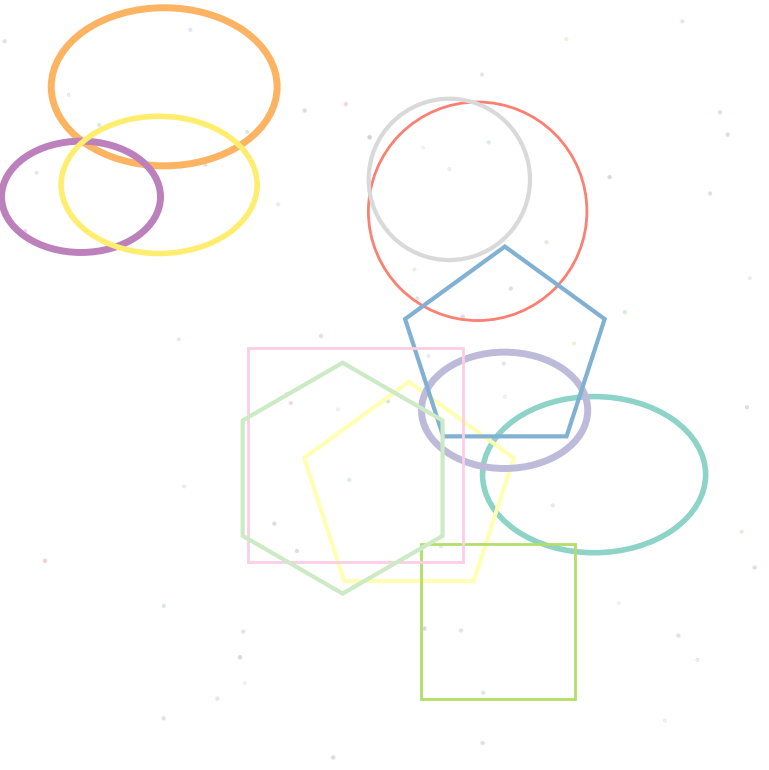[{"shape": "oval", "thickness": 2, "radius": 0.72, "center": [0.772, 0.384]}, {"shape": "pentagon", "thickness": 1.5, "radius": 0.72, "center": [0.531, 0.361]}, {"shape": "oval", "thickness": 2.5, "radius": 0.54, "center": [0.655, 0.467]}, {"shape": "circle", "thickness": 1, "radius": 0.71, "center": [0.62, 0.726]}, {"shape": "pentagon", "thickness": 1.5, "radius": 0.68, "center": [0.656, 0.544]}, {"shape": "oval", "thickness": 2.5, "radius": 0.73, "center": [0.213, 0.887]}, {"shape": "square", "thickness": 1, "radius": 0.5, "center": [0.646, 0.193]}, {"shape": "square", "thickness": 1, "radius": 0.7, "center": [0.462, 0.409]}, {"shape": "circle", "thickness": 1.5, "radius": 0.52, "center": [0.584, 0.767]}, {"shape": "oval", "thickness": 2.5, "radius": 0.52, "center": [0.105, 0.744]}, {"shape": "hexagon", "thickness": 1.5, "radius": 0.75, "center": [0.445, 0.379]}, {"shape": "oval", "thickness": 2, "radius": 0.64, "center": [0.207, 0.76]}]